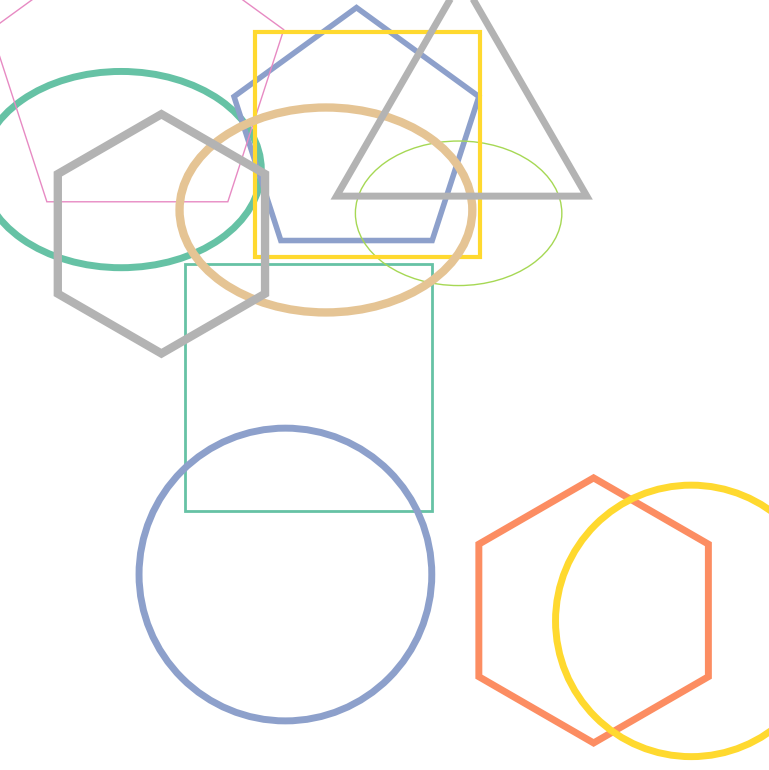[{"shape": "square", "thickness": 1, "radius": 0.8, "center": [0.401, 0.497]}, {"shape": "oval", "thickness": 2.5, "radius": 0.91, "center": [0.157, 0.78]}, {"shape": "hexagon", "thickness": 2.5, "radius": 0.86, "center": [0.771, 0.207]}, {"shape": "pentagon", "thickness": 2, "radius": 0.84, "center": [0.463, 0.823]}, {"shape": "circle", "thickness": 2.5, "radius": 0.95, "center": [0.371, 0.254]}, {"shape": "pentagon", "thickness": 0.5, "radius": 1.0, "center": [0.178, 0.9]}, {"shape": "oval", "thickness": 0.5, "radius": 0.67, "center": [0.596, 0.723]}, {"shape": "circle", "thickness": 2.5, "radius": 0.88, "center": [0.898, 0.194]}, {"shape": "square", "thickness": 1.5, "radius": 0.73, "center": [0.477, 0.812]}, {"shape": "oval", "thickness": 3, "radius": 0.95, "center": [0.423, 0.727]}, {"shape": "hexagon", "thickness": 3, "radius": 0.78, "center": [0.21, 0.696]}, {"shape": "triangle", "thickness": 2.5, "radius": 0.94, "center": [0.6, 0.839]}]